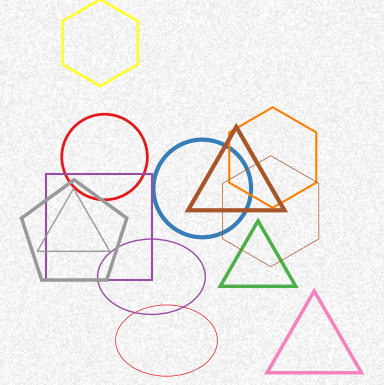[{"shape": "oval", "thickness": 0.5, "radius": 0.66, "center": [0.433, 0.115]}, {"shape": "circle", "thickness": 2, "radius": 0.56, "center": [0.272, 0.592]}, {"shape": "circle", "thickness": 3, "radius": 0.63, "center": [0.525, 0.51]}, {"shape": "triangle", "thickness": 2.5, "radius": 0.57, "center": [0.67, 0.313]}, {"shape": "square", "thickness": 1.5, "radius": 0.69, "center": [0.257, 0.411]}, {"shape": "oval", "thickness": 1, "radius": 0.7, "center": [0.393, 0.281]}, {"shape": "hexagon", "thickness": 1.5, "radius": 0.65, "center": [0.708, 0.591]}, {"shape": "hexagon", "thickness": 2, "radius": 0.56, "center": [0.26, 0.889]}, {"shape": "triangle", "thickness": 3, "radius": 0.72, "center": [0.614, 0.526]}, {"shape": "hexagon", "thickness": 0.5, "radius": 0.72, "center": [0.703, 0.452]}, {"shape": "triangle", "thickness": 2.5, "radius": 0.71, "center": [0.816, 0.103]}, {"shape": "triangle", "thickness": 1, "radius": 0.54, "center": [0.191, 0.402]}, {"shape": "pentagon", "thickness": 2.5, "radius": 0.72, "center": [0.193, 0.389]}]